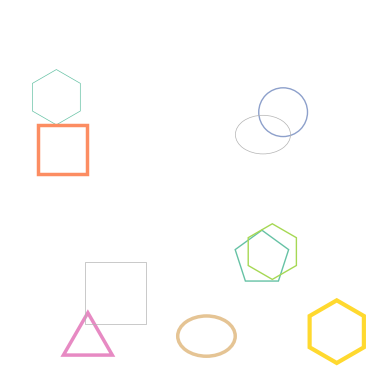[{"shape": "hexagon", "thickness": 0.5, "radius": 0.36, "center": [0.146, 0.748]}, {"shape": "pentagon", "thickness": 1, "radius": 0.36, "center": [0.68, 0.329]}, {"shape": "square", "thickness": 2.5, "radius": 0.31, "center": [0.162, 0.612]}, {"shape": "circle", "thickness": 1, "radius": 0.32, "center": [0.735, 0.709]}, {"shape": "triangle", "thickness": 2.5, "radius": 0.37, "center": [0.228, 0.114]}, {"shape": "hexagon", "thickness": 1, "radius": 0.36, "center": [0.707, 0.347]}, {"shape": "hexagon", "thickness": 3, "radius": 0.41, "center": [0.875, 0.139]}, {"shape": "oval", "thickness": 2.5, "radius": 0.37, "center": [0.536, 0.127]}, {"shape": "square", "thickness": 0.5, "radius": 0.4, "center": [0.3, 0.239]}, {"shape": "oval", "thickness": 0.5, "radius": 0.36, "center": [0.683, 0.65]}]